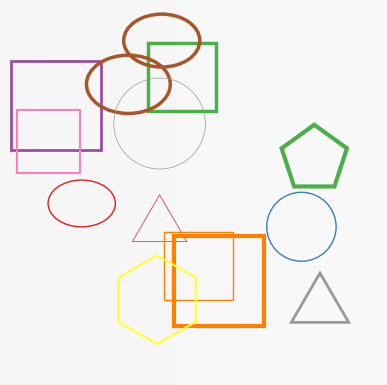[{"shape": "oval", "thickness": 1, "radius": 0.43, "center": [0.211, 0.472]}, {"shape": "triangle", "thickness": 0.5, "radius": 0.4, "center": [0.412, 0.413]}, {"shape": "circle", "thickness": 1, "radius": 0.45, "center": [0.778, 0.411]}, {"shape": "square", "thickness": 2.5, "radius": 0.44, "center": [0.47, 0.8]}, {"shape": "pentagon", "thickness": 3, "radius": 0.44, "center": [0.811, 0.587]}, {"shape": "square", "thickness": 2, "radius": 0.58, "center": [0.144, 0.727]}, {"shape": "square", "thickness": 3, "radius": 0.58, "center": [0.566, 0.27]}, {"shape": "square", "thickness": 1, "radius": 0.44, "center": [0.513, 0.309]}, {"shape": "hexagon", "thickness": 1.5, "radius": 0.58, "center": [0.405, 0.221]}, {"shape": "oval", "thickness": 2.5, "radius": 0.54, "center": [0.331, 0.781]}, {"shape": "oval", "thickness": 2.5, "radius": 0.49, "center": [0.417, 0.895]}, {"shape": "square", "thickness": 1.5, "radius": 0.41, "center": [0.125, 0.633]}, {"shape": "circle", "thickness": 0.5, "radius": 0.59, "center": [0.412, 0.679]}, {"shape": "triangle", "thickness": 2, "radius": 0.43, "center": [0.826, 0.205]}]